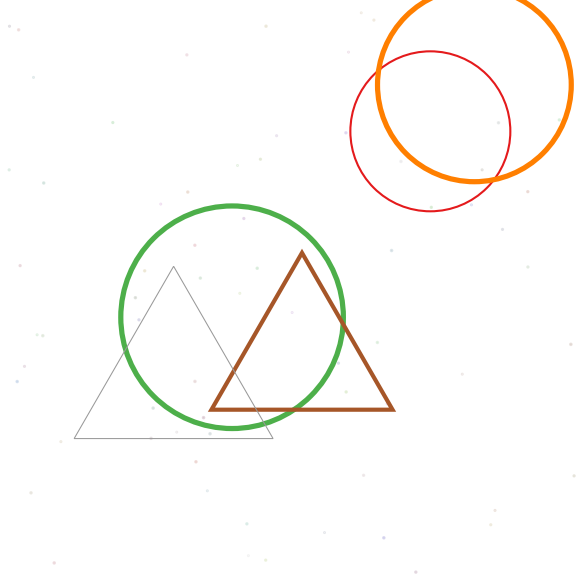[{"shape": "circle", "thickness": 1, "radius": 0.69, "center": [0.745, 0.772]}, {"shape": "circle", "thickness": 2.5, "radius": 0.96, "center": [0.402, 0.45]}, {"shape": "circle", "thickness": 2.5, "radius": 0.84, "center": [0.821, 0.852]}, {"shape": "triangle", "thickness": 2, "radius": 0.91, "center": [0.523, 0.38]}, {"shape": "triangle", "thickness": 0.5, "radius": 0.99, "center": [0.301, 0.339]}]